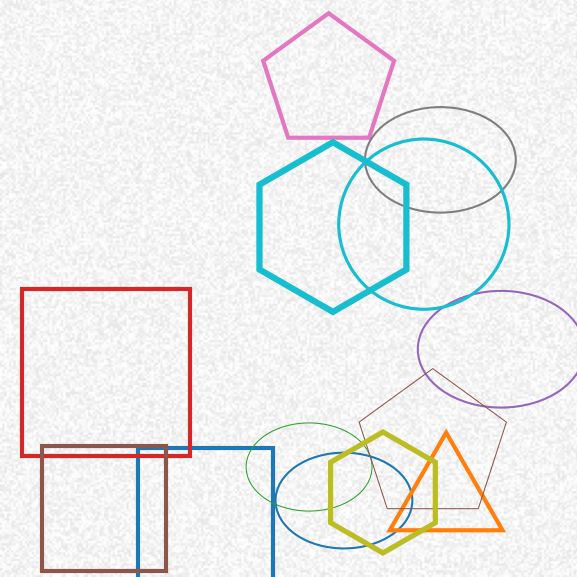[{"shape": "oval", "thickness": 1, "radius": 0.59, "center": [0.596, 0.132]}, {"shape": "square", "thickness": 2, "radius": 0.59, "center": [0.356, 0.106]}, {"shape": "triangle", "thickness": 2, "radius": 0.56, "center": [0.773, 0.137]}, {"shape": "oval", "thickness": 0.5, "radius": 0.55, "center": [0.535, 0.19]}, {"shape": "square", "thickness": 2, "radius": 0.73, "center": [0.184, 0.354]}, {"shape": "oval", "thickness": 1, "radius": 0.72, "center": [0.868, 0.394]}, {"shape": "square", "thickness": 2, "radius": 0.54, "center": [0.18, 0.119]}, {"shape": "pentagon", "thickness": 0.5, "radius": 0.67, "center": [0.749, 0.227]}, {"shape": "pentagon", "thickness": 2, "radius": 0.6, "center": [0.569, 0.857]}, {"shape": "oval", "thickness": 1, "radius": 0.65, "center": [0.763, 0.722]}, {"shape": "hexagon", "thickness": 2.5, "radius": 0.52, "center": [0.663, 0.146]}, {"shape": "circle", "thickness": 1.5, "radius": 0.74, "center": [0.734, 0.611]}, {"shape": "hexagon", "thickness": 3, "radius": 0.73, "center": [0.576, 0.606]}]